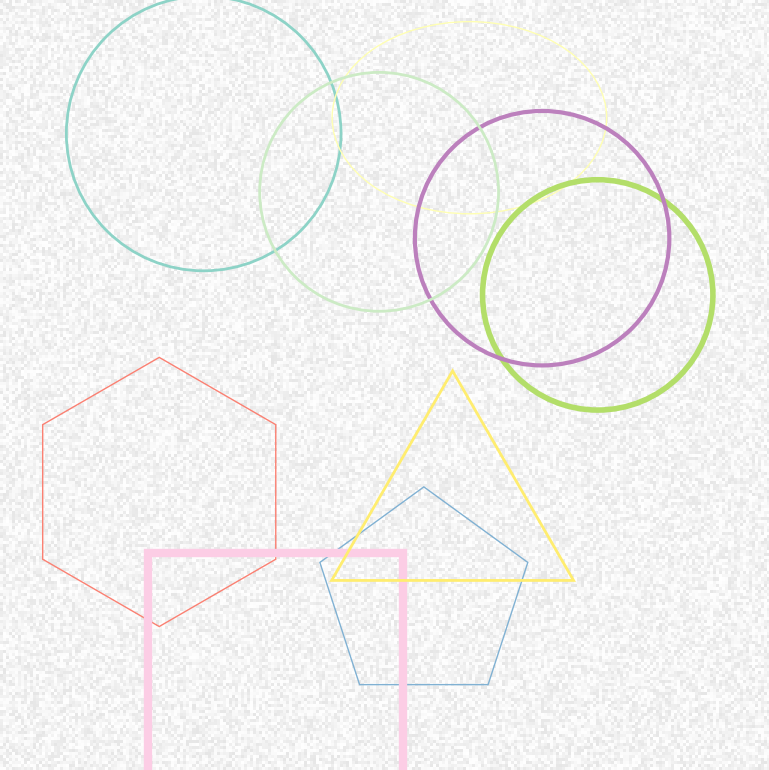[{"shape": "circle", "thickness": 1, "radius": 0.89, "center": [0.265, 0.827]}, {"shape": "oval", "thickness": 0.5, "radius": 0.89, "center": [0.61, 0.847]}, {"shape": "hexagon", "thickness": 0.5, "radius": 0.87, "center": [0.207, 0.361]}, {"shape": "pentagon", "thickness": 0.5, "radius": 0.71, "center": [0.55, 0.226]}, {"shape": "circle", "thickness": 2, "radius": 0.75, "center": [0.776, 0.617]}, {"shape": "square", "thickness": 3, "radius": 0.83, "center": [0.358, 0.116]}, {"shape": "circle", "thickness": 1.5, "radius": 0.83, "center": [0.704, 0.691]}, {"shape": "circle", "thickness": 1, "radius": 0.78, "center": [0.492, 0.751]}, {"shape": "triangle", "thickness": 1, "radius": 0.91, "center": [0.588, 0.337]}]